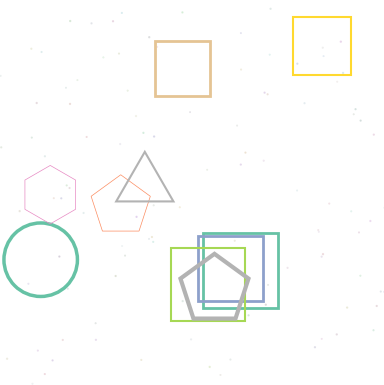[{"shape": "circle", "thickness": 2.5, "radius": 0.48, "center": [0.106, 0.325]}, {"shape": "square", "thickness": 2, "radius": 0.48, "center": [0.624, 0.297]}, {"shape": "pentagon", "thickness": 0.5, "radius": 0.4, "center": [0.314, 0.465]}, {"shape": "square", "thickness": 2, "radius": 0.42, "center": [0.599, 0.302]}, {"shape": "hexagon", "thickness": 0.5, "radius": 0.38, "center": [0.131, 0.494]}, {"shape": "square", "thickness": 1.5, "radius": 0.47, "center": [0.54, 0.261]}, {"shape": "square", "thickness": 1.5, "radius": 0.37, "center": [0.836, 0.881]}, {"shape": "square", "thickness": 2, "radius": 0.36, "center": [0.474, 0.822]}, {"shape": "triangle", "thickness": 1.5, "radius": 0.43, "center": [0.376, 0.52]}, {"shape": "pentagon", "thickness": 3, "radius": 0.46, "center": [0.557, 0.248]}]